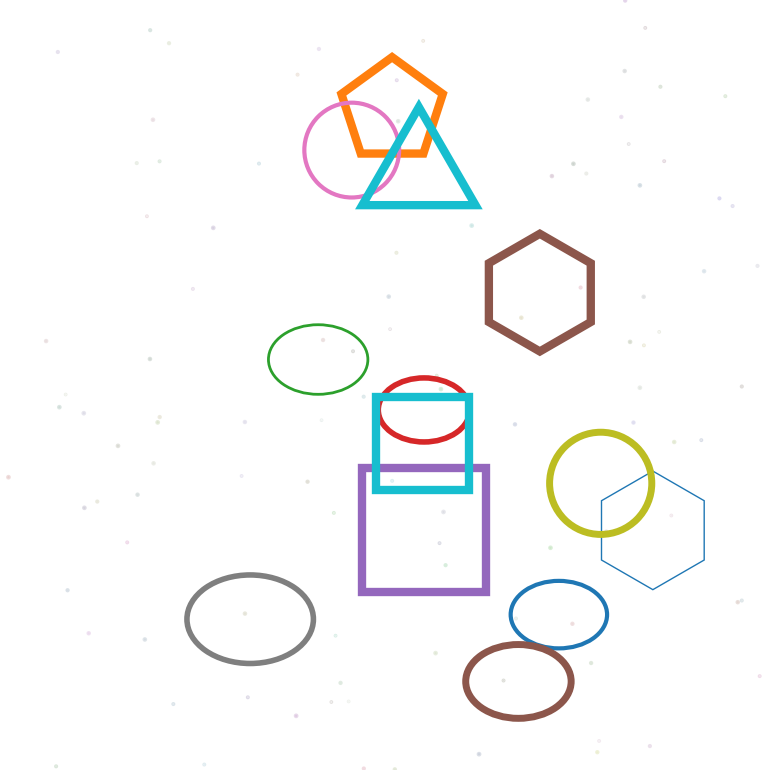[{"shape": "oval", "thickness": 1.5, "radius": 0.31, "center": [0.726, 0.202]}, {"shape": "hexagon", "thickness": 0.5, "radius": 0.38, "center": [0.848, 0.311]}, {"shape": "pentagon", "thickness": 3, "radius": 0.35, "center": [0.509, 0.857]}, {"shape": "oval", "thickness": 1, "radius": 0.32, "center": [0.413, 0.533]}, {"shape": "oval", "thickness": 2, "radius": 0.3, "center": [0.551, 0.468]}, {"shape": "square", "thickness": 3, "radius": 0.4, "center": [0.551, 0.312]}, {"shape": "oval", "thickness": 2.5, "radius": 0.34, "center": [0.673, 0.115]}, {"shape": "hexagon", "thickness": 3, "radius": 0.38, "center": [0.701, 0.62]}, {"shape": "circle", "thickness": 1.5, "radius": 0.31, "center": [0.457, 0.805]}, {"shape": "oval", "thickness": 2, "radius": 0.41, "center": [0.325, 0.196]}, {"shape": "circle", "thickness": 2.5, "radius": 0.33, "center": [0.78, 0.372]}, {"shape": "triangle", "thickness": 3, "radius": 0.42, "center": [0.544, 0.776]}, {"shape": "square", "thickness": 3, "radius": 0.3, "center": [0.549, 0.425]}]